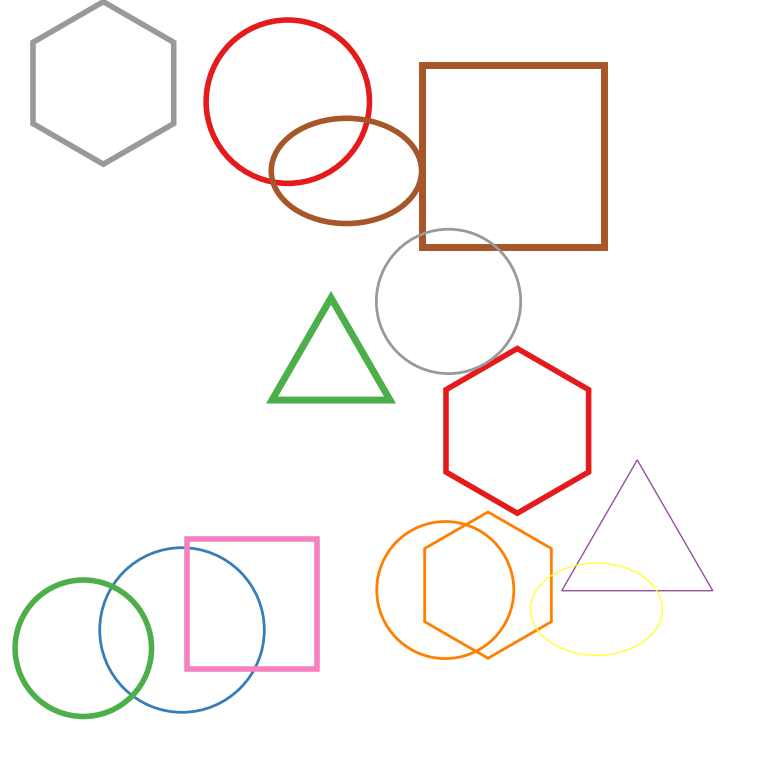[{"shape": "hexagon", "thickness": 2, "radius": 0.53, "center": [0.672, 0.44]}, {"shape": "circle", "thickness": 2, "radius": 0.53, "center": [0.374, 0.868]}, {"shape": "circle", "thickness": 1, "radius": 0.53, "center": [0.236, 0.182]}, {"shape": "circle", "thickness": 2, "radius": 0.44, "center": [0.108, 0.158]}, {"shape": "triangle", "thickness": 2.5, "radius": 0.44, "center": [0.43, 0.525]}, {"shape": "triangle", "thickness": 0.5, "radius": 0.57, "center": [0.828, 0.289]}, {"shape": "circle", "thickness": 1, "radius": 0.44, "center": [0.578, 0.234]}, {"shape": "hexagon", "thickness": 1, "radius": 0.48, "center": [0.634, 0.24]}, {"shape": "oval", "thickness": 0.5, "radius": 0.43, "center": [0.775, 0.209]}, {"shape": "square", "thickness": 2.5, "radius": 0.59, "center": [0.666, 0.798]}, {"shape": "oval", "thickness": 2, "radius": 0.49, "center": [0.45, 0.778]}, {"shape": "square", "thickness": 2, "radius": 0.42, "center": [0.327, 0.215]}, {"shape": "hexagon", "thickness": 2, "radius": 0.53, "center": [0.134, 0.892]}, {"shape": "circle", "thickness": 1, "radius": 0.47, "center": [0.582, 0.609]}]